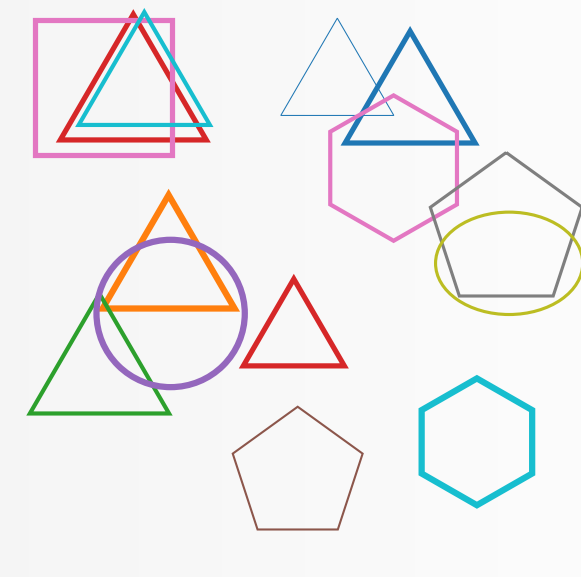[{"shape": "triangle", "thickness": 0.5, "radius": 0.56, "center": [0.58, 0.855]}, {"shape": "triangle", "thickness": 2.5, "radius": 0.65, "center": [0.706, 0.816]}, {"shape": "triangle", "thickness": 3, "radius": 0.66, "center": [0.29, 0.53]}, {"shape": "triangle", "thickness": 2, "radius": 0.69, "center": [0.171, 0.352]}, {"shape": "triangle", "thickness": 2.5, "radius": 0.5, "center": [0.505, 0.416]}, {"shape": "triangle", "thickness": 2.5, "radius": 0.73, "center": [0.229, 0.829]}, {"shape": "circle", "thickness": 3, "radius": 0.64, "center": [0.294, 0.456]}, {"shape": "pentagon", "thickness": 1, "radius": 0.59, "center": [0.512, 0.177]}, {"shape": "square", "thickness": 2.5, "radius": 0.59, "center": [0.178, 0.848]}, {"shape": "hexagon", "thickness": 2, "radius": 0.63, "center": [0.677, 0.708]}, {"shape": "pentagon", "thickness": 1.5, "radius": 0.69, "center": [0.871, 0.598]}, {"shape": "oval", "thickness": 1.5, "radius": 0.63, "center": [0.876, 0.543]}, {"shape": "hexagon", "thickness": 3, "radius": 0.55, "center": [0.82, 0.234]}, {"shape": "triangle", "thickness": 2, "radius": 0.65, "center": [0.248, 0.848]}]